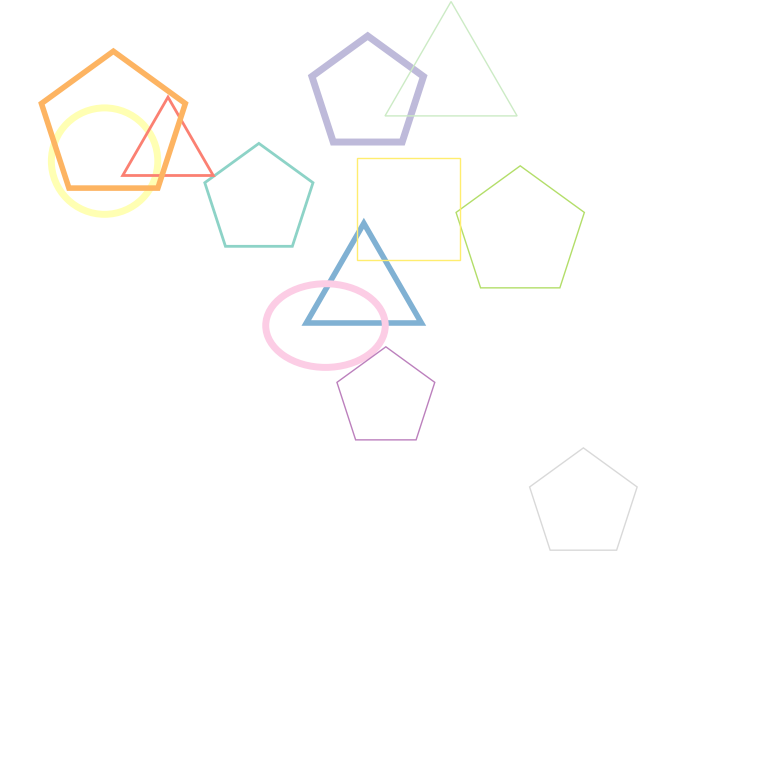[{"shape": "pentagon", "thickness": 1, "radius": 0.37, "center": [0.336, 0.74]}, {"shape": "circle", "thickness": 2.5, "radius": 0.35, "center": [0.136, 0.791]}, {"shape": "pentagon", "thickness": 2.5, "radius": 0.38, "center": [0.478, 0.877]}, {"shape": "triangle", "thickness": 1, "radius": 0.34, "center": [0.218, 0.806]}, {"shape": "triangle", "thickness": 2, "radius": 0.43, "center": [0.473, 0.624]}, {"shape": "pentagon", "thickness": 2, "radius": 0.49, "center": [0.147, 0.835]}, {"shape": "pentagon", "thickness": 0.5, "radius": 0.44, "center": [0.676, 0.697]}, {"shape": "oval", "thickness": 2.5, "radius": 0.39, "center": [0.423, 0.577]}, {"shape": "pentagon", "thickness": 0.5, "radius": 0.37, "center": [0.758, 0.345]}, {"shape": "pentagon", "thickness": 0.5, "radius": 0.33, "center": [0.501, 0.483]}, {"shape": "triangle", "thickness": 0.5, "radius": 0.5, "center": [0.586, 0.899]}, {"shape": "square", "thickness": 0.5, "radius": 0.33, "center": [0.531, 0.729]}]